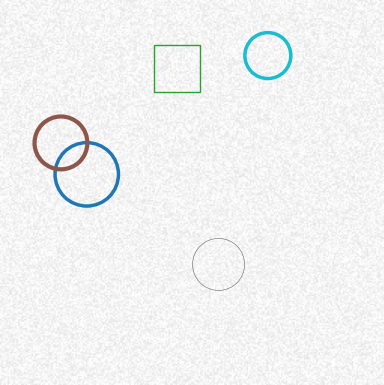[{"shape": "circle", "thickness": 2.5, "radius": 0.41, "center": [0.225, 0.547]}, {"shape": "square", "thickness": 1, "radius": 0.3, "center": [0.46, 0.821]}, {"shape": "circle", "thickness": 3, "radius": 0.34, "center": [0.158, 0.629]}, {"shape": "circle", "thickness": 0.5, "radius": 0.34, "center": [0.568, 0.313]}, {"shape": "circle", "thickness": 2.5, "radius": 0.3, "center": [0.696, 0.856]}]